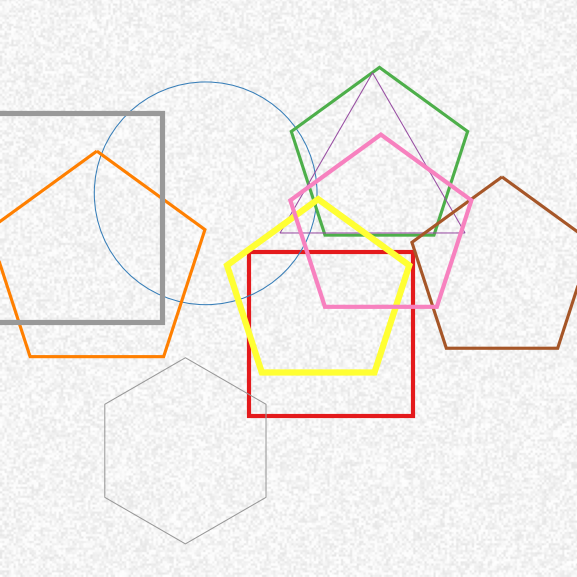[{"shape": "square", "thickness": 2, "radius": 0.71, "center": [0.574, 0.421]}, {"shape": "circle", "thickness": 0.5, "radius": 0.96, "center": [0.356, 0.664]}, {"shape": "pentagon", "thickness": 1.5, "radius": 0.8, "center": [0.657, 0.722]}, {"shape": "triangle", "thickness": 0.5, "radius": 0.92, "center": [0.645, 0.688]}, {"shape": "pentagon", "thickness": 1.5, "radius": 0.98, "center": [0.168, 0.541]}, {"shape": "pentagon", "thickness": 3, "radius": 0.83, "center": [0.551, 0.488]}, {"shape": "pentagon", "thickness": 1.5, "radius": 0.82, "center": [0.869, 0.529]}, {"shape": "pentagon", "thickness": 2, "radius": 0.82, "center": [0.66, 0.601]}, {"shape": "square", "thickness": 2.5, "radius": 0.9, "center": [0.1, 0.622]}, {"shape": "hexagon", "thickness": 0.5, "radius": 0.81, "center": [0.321, 0.219]}]